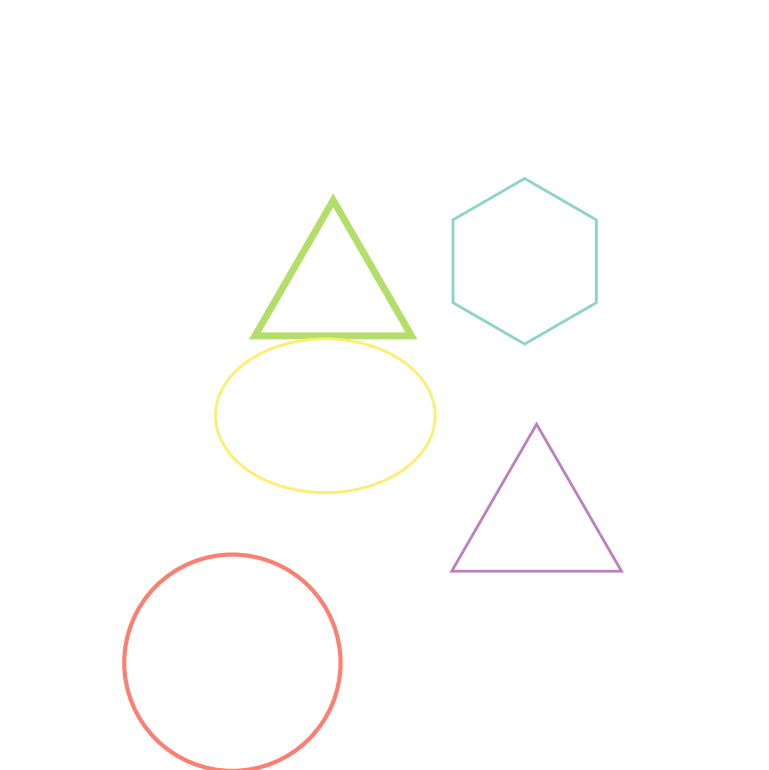[{"shape": "hexagon", "thickness": 1, "radius": 0.54, "center": [0.681, 0.661]}, {"shape": "circle", "thickness": 1.5, "radius": 0.7, "center": [0.302, 0.139]}, {"shape": "triangle", "thickness": 2.5, "radius": 0.59, "center": [0.433, 0.623]}, {"shape": "triangle", "thickness": 1, "radius": 0.64, "center": [0.697, 0.322]}, {"shape": "oval", "thickness": 1, "radius": 0.71, "center": [0.422, 0.46]}]